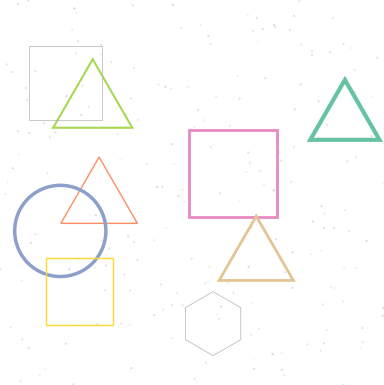[{"shape": "triangle", "thickness": 3, "radius": 0.52, "center": [0.896, 0.689]}, {"shape": "triangle", "thickness": 1, "radius": 0.57, "center": [0.257, 0.477]}, {"shape": "circle", "thickness": 2.5, "radius": 0.59, "center": [0.157, 0.4]}, {"shape": "square", "thickness": 2, "radius": 0.57, "center": [0.605, 0.55]}, {"shape": "triangle", "thickness": 1.5, "radius": 0.59, "center": [0.241, 0.728]}, {"shape": "square", "thickness": 1, "radius": 0.44, "center": [0.206, 0.244]}, {"shape": "triangle", "thickness": 2, "radius": 0.56, "center": [0.666, 0.327]}, {"shape": "square", "thickness": 0.5, "radius": 0.48, "center": [0.171, 0.785]}, {"shape": "hexagon", "thickness": 0.5, "radius": 0.42, "center": [0.553, 0.159]}]